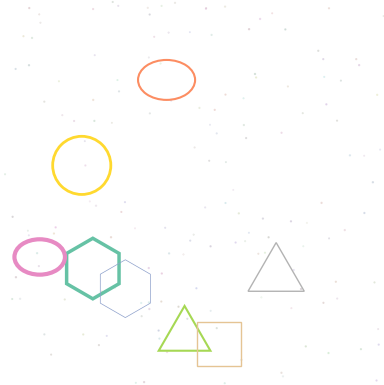[{"shape": "hexagon", "thickness": 2.5, "radius": 0.39, "center": [0.241, 0.302]}, {"shape": "oval", "thickness": 1.5, "radius": 0.37, "center": [0.433, 0.792]}, {"shape": "hexagon", "thickness": 0.5, "radius": 0.38, "center": [0.326, 0.25]}, {"shape": "oval", "thickness": 3, "radius": 0.33, "center": [0.103, 0.333]}, {"shape": "triangle", "thickness": 1.5, "radius": 0.39, "center": [0.479, 0.128]}, {"shape": "circle", "thickness": 2, "radius": 0.38, "center": [0.212, 0.57]}, {"shape": "square", "thickness": 1, "radius": 0.29, "center": [0.568, 0.106]}, {"shape": "triangle", "thickness": 1, "radius": 0.42, "center": [0.717, 0.286]}]